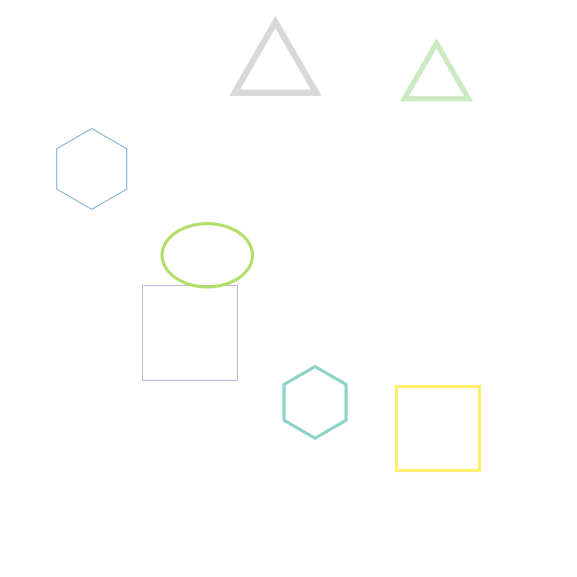[{"shape": "hexagon", "thickness": 1.5, "radius": 0.31, "center": [0.546, 0.302]}, {"shape": "square", "thickness": 0.5, "radius": 0.41, "center": [0.328, 0.423]}, {"shape": "hexagon", "thickness": 0.5, "radius": 0.35, "center": [0.159, 0.707]}, {"shape": "oval", "thickness": 1.5, "radius": 0.39, "center": [0.359, 0.557]}, {"shape": "triangle", "thickness": 3, "radius": 0.41, "center": [0.477, 0.879]}, {"shape": "triangle", "thickness": 2.5, "radius": 0.32, "center": [0.756, 0.86]}, {"shape": "square", "thickness": 1.5, "radius": 0.36, "center": [0.758, 0.258]}]